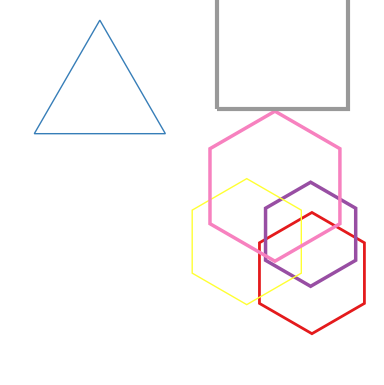[{"shape": "hexagon", "thickness": 2, "radius": 0.79, "center": [0.81, 0.291]}, {"shape": "triangle", "thickness": 1, "radius": 0.98, "center": [0.259, 0.751]}, {"shape": "hexagon", "thickness": 2.5, "radius": 0.68, "center": [0.807, 0.392]}, {"shape": "hexagon", "thickness": 1, "radius": 0.82, "center": [0.641, 0.372]}, {"shape": "hexagon", "thickness": 2.5, "radius": 0.97, "center": [0.714, 0.516]}, {"shape": "square", "thickness": 3, "radius": 0.85, "center": [0.733, 0.886]}]